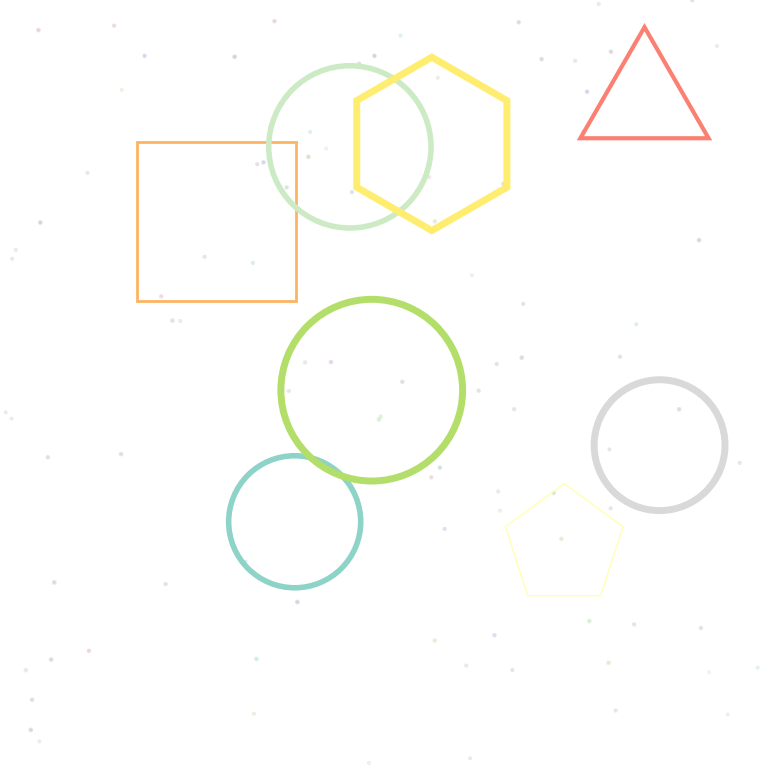[{"shape": "circle", "thickness": 2, "radius": 0.43, "center": [0.383, 0.322]}, {"shape": "pentagon", "thickness": 0.5, "radius": 0.4, "center": [0.733, 0.291]}, {"shape": "triangle", "thickness": 1.5, "radius": 0.48, "center": [0.837, 0.869]}, {"shape": "square", "thickness": 1, "radius": 0.52, "center": [0.281, 0.712]}, {"shape": "circle", "thickness": 2.5, "radius": 0.59, "center": [0.483, 0.493]}, {"shape": "circle", "thickness": 2.5, "radius": 0.42, "center": [0.857, 0.422]}, {"shape": "circle", "thickness": 2, "radius": 0.53, "center": [0.454, 0.809]}, {"shape": "hexagon", "thickness": 2.5, "radius": 0.56, "center": [0.561, 0.813]}]